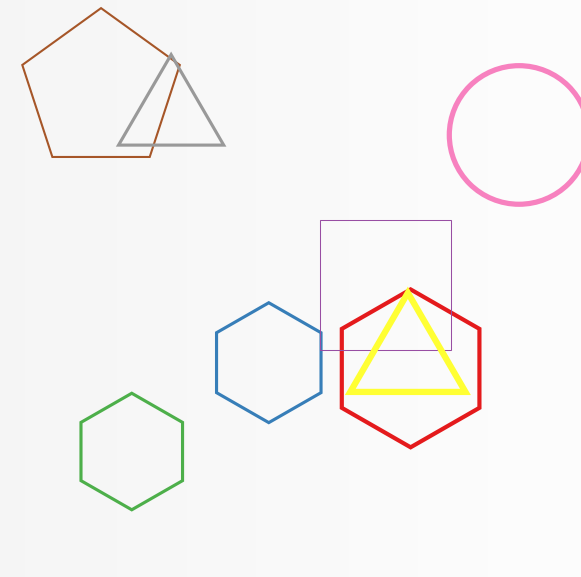[{"shape": "hexagon", "thickness": 2, "radius": 0.68, "center": [0.706, 0.361]}, {"shape": "hexagon", "thickness": 1.5, "radius": 0.52, "center": [0.462, 0.371]}, {"shape": "hexagon", "thickness": 1.5, "radius": 0.5, "center": [0.227, 0.217]}, {"shape": "square", "thickness": 0.5, "radius": 0.56, "center": [0.663, 0.505]}, {"shape": "triangle", "thickness": 3, "radius": 0.57, "center": [0.702, 0.378]}, {"shape": "pentagon", "thickness": 1, "radius": 0.71, "center": [0.174, 0.843]}, {"shape": "circle", "thickness": 2.5, "radius": 0.6, "center": [0.893, 0.765]}, {"shape": "triangle", "thickness": 1.5, "radius": 0.52, "center": [0.294, 0.8]}]